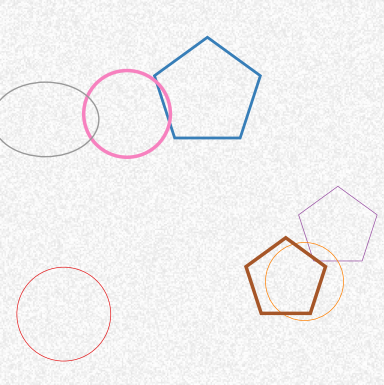[{"shape": "circle", "thickness": 0.5, "radius": 0.61, "center": [0.166, 0.184]}, {"shape": "pentagon", "thickness": 2, "radius": 0.72, "center": [0.539, 0.759]}, {"shape": "pentagon", "thickness": 0.5, "radius": 0.54, "center": [0.878, 0.409]}, {"shape": "circle", "thickness": 0.5, "radius": 0.51, "center": [0.791, 0.269]}, {"shape": "pentagon", "thickness": 2.5, "radius": 0.54, "center": [0.742, 0.274]}, {"shape": "circle", "thickness": 2.5, "radius": 0.56, "center": [0.33, 0.704]}, {"shape": "oval", "thickness": 1, "radius": 0.69, "center": [0.118, 0.69]}]